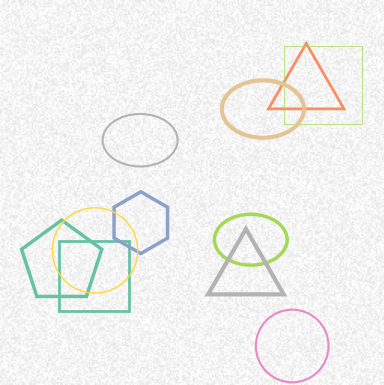[{"shape": "square", "thickness": 2, "radius": 0.45, "center": [0.245, 0.282]}, {"shape": "pentagon", "thickness": 2.5, "radius": 0.55, "center": [0.16, 0.319]}, {"shape": "triangle", "thickness": 2, "radius": 0.57, "center": [0.795, 0.774]}, {"shape": "hexagon", "thickness": 2.5, "radius": 0.4, "center": [0.366, 0.422]}, {"shape": "circle", "thickness": 1.5, "radius": 0.47, "center": [0.759, 0.101]}, {"shape": "square", "thickness": 0.5, "radius": 0.5, "center": [0.838, 0.78]}, {"shape": "oval", "thickness": 2.5, "radius": 0.47, "center": [0.651, 0.377]}, {"shape": "circle", "thickness": 1, "radius": 0.55, "center": [0.247, 0.35]}, {"shape": "oval", "thickness": 3, "radius": 0.53, "center": [0.683, 0.717]}, {"shape": "triangle", "thickness": 3, "radius": 0.57, "center": [0.639, 0.292]}, {"shape": "oval", "thickness": 1.5, "radius": 0.49, "center": [0.364, 0.636]}]